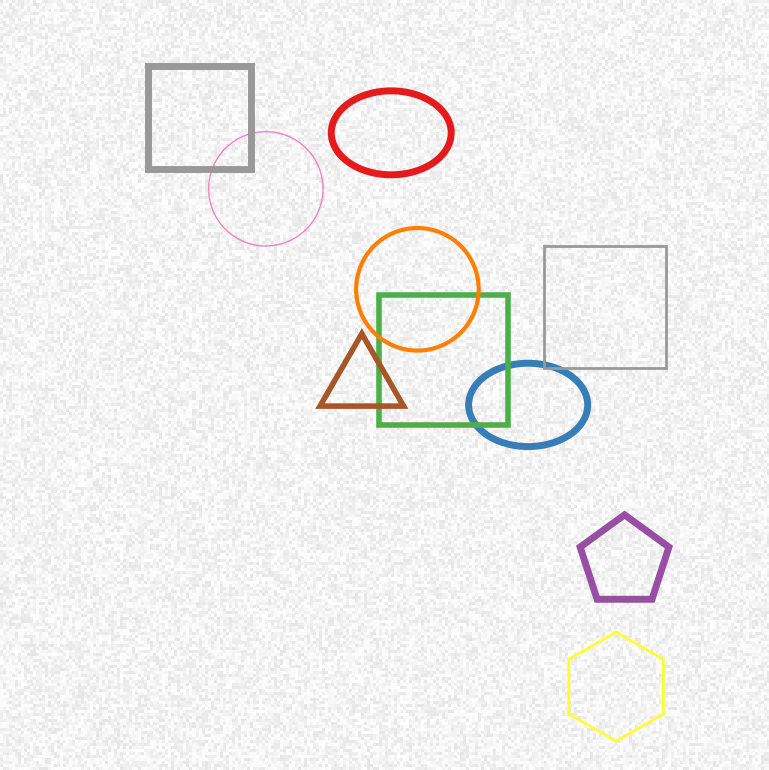[{"shape": "oval", "thickness": 2.5, "radius": 0.39, "center": [0.508, 0.827]}, {"shape": "oval", "thickness": 2.5, "radius": 0.39, "center": [0.686, 0.474]}, {"shape": "square", "thickness": 2, "radius": 0.42, "center": [0.576, 0.533]}, {"shape": "pentagon", "thickness": 2.5, "radius": 0.3, "center": [0.811, 0.271]}, {"shape": "circle", "thickness": 1.5, "radius": 0.4, "center": [0.542, 0.624]}, {"shape": "hexagon", "thickness": 1, "radius": 0.35, "center": [0.8, 0.108]}, {"shape": "triangle", "thickness": 2, "radius": 0.31, "center": [0.47, 0.504]}, {"shape": "circle", "thickness": 0.5, "radius": 0.37, "center": [0.345, 0.755]}, {"shape": "square", "thickness": 1, "radius": 0.4, "center": [0.786, 0.601]}, {"shape": "square", "thickness": 2.5, "radius": 0.33, "center": [0.259, 0.847]}]